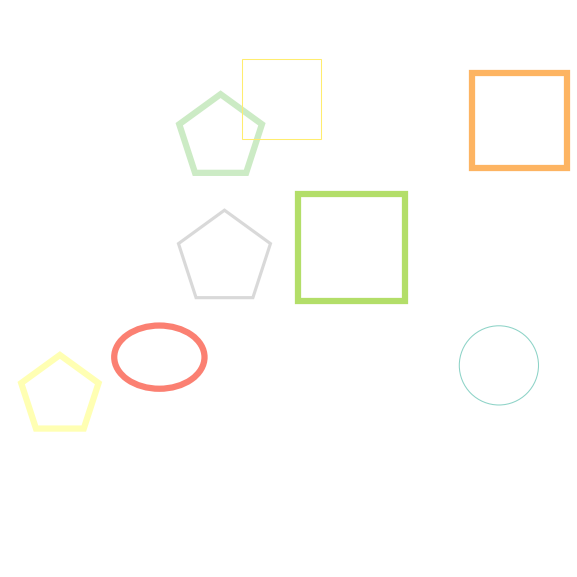[{"shape": "circle", "thickness": 0.5, "radius": 0.34, "center": [0.864, 0.366]}, {"shape": "pentagon", "thickness": 3, "radius": 0.35, "center": [0.104, 0.314]}, {"shape": "oval", "thickness": 3, "radius": 0.39, "center": [0.276, 0.381]}, {"shape": "square", "thickness": 3, "radius": 0.41, "center": [0.899, 0.79]}, {"shape": "square", "thickness": 3, "radius": 0.47, "center": [0.609, 0.571]}, {"shape": "pentagon", "thickness": 1.5, "radius": 0.42, "center": [0.389, 0.551]}, {"shape": "pentagon", "thickness": 3, "radius": 0.38, "center": [0.382, 0.761]}, {"shape": "square", "thickness": 0.5, "radius": 0.34, "center": [0.487, 0.828]}]